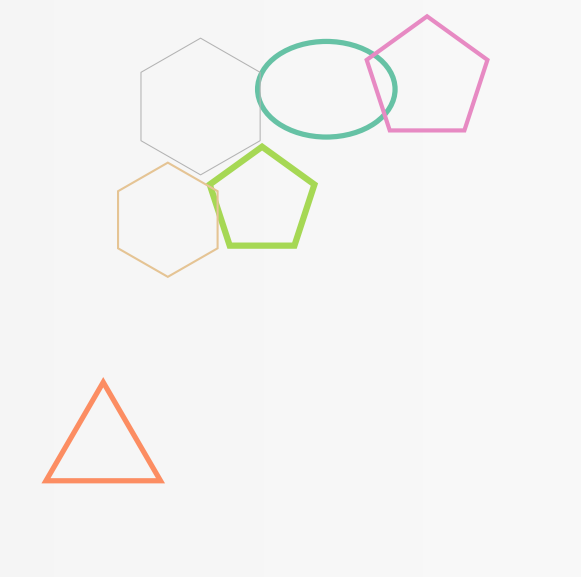[{"shape": "oval", "thickness": 2.5, "radius": 0.59, "center": [0.561, 0.845]}, {"shape": "triangle", "thickness": 2.5, "radius": 0.57, "center": [0.178, 0.224]}, {"shape": "pentagon", "thickness": 2, "radius": 0.55, "center": [0.735, 0.862]}, {"shape": "pentagon", "thickness": 3, "radius": 0.47, "center": [0.451, 0.65]}, {"shape": "hexagon", "thickness": 1, "radius": 0.49, "center": [0.289, 0.619]}, {"shape": "hexagon", "thickness": 0.5, "radius": 0.59, "center": [0.345, 0.815]}]